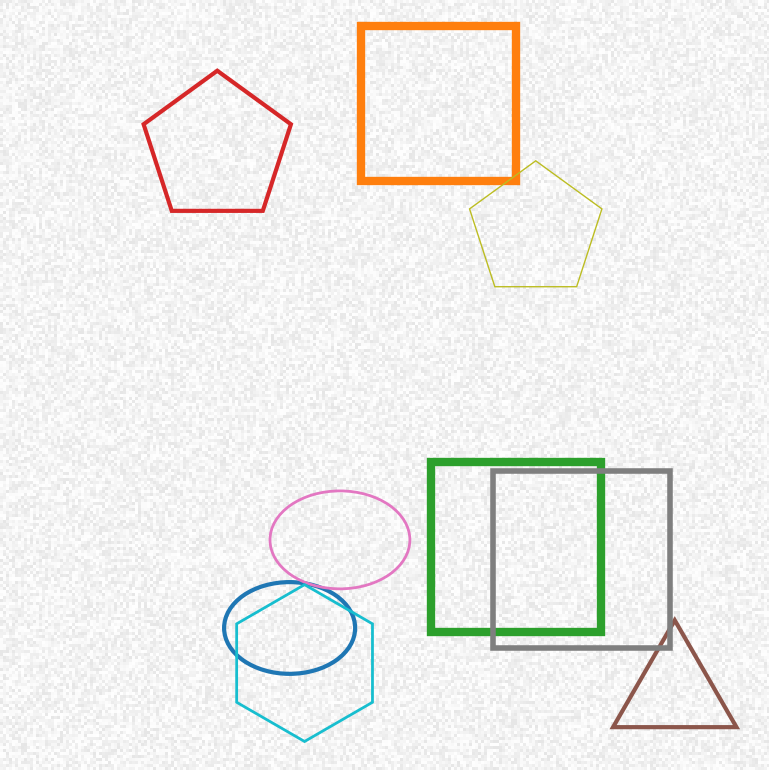[{"shape": "oval", "thickness": 1.5, "radius": 0.43, "center": [0.376, 0.184]}, {"shape": "square", "thickness": 3, "radius": 0.5, "center": [0.569, 0.865]}, {"shape": "square", "thickness": 3, "radius": 0.55, "center": [0.67, 0.29]}, {"shape": "pentagon", "thickness": 1.5, "radius": 0.5, "center": [0.282, 0.808]}, {"shape": "triangle", "thickness": 1.5, "radius": 0.46, "center": [0.876, 0.102]}, {"shape": "oval", "thickness": 1, "radius": 0.45, "center": [0.441, 0.299]}, {"shape": "square", "thickness": 2, "radius": 0.58, "center": [0.755, 0.273]}, {"shape": "pentagon", "thickness": 0.5, "radius": 0.45, "center": [0.696, 0.701]}, {"shape": "hexagon", "thickness": 1, "radius": 0.51, "center": [0.396, 0.139]}]